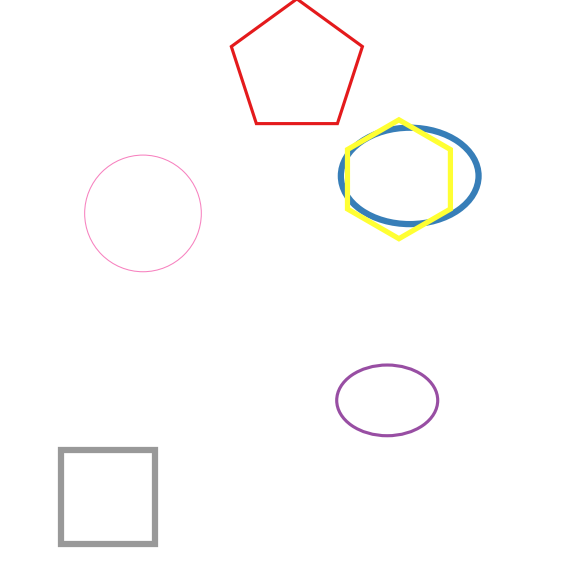[{"shape": "pentagon", "thickness": 1.5, "radius": 0.6, "center": [0.514, 0.882]}, {"shape": "oval", "thickness": 3, "radius": 0.6, "center": [0.709, 0.695]}, {"shape": "oval", "thickness": 1.5, "radius": 0.44, "center": [0.671, 0.306]}, {"shape": "hexagon", "thickness": 2.5, "radius": 0.51, "center": [0.691, 0.689]}, {"shape": "circle", "thickness": 0.5, "radius": 0.51, "center": [0.248, 0.63]}, {"shape": "square", "thickness": 3, "radius": 0.41, "center": [0.187, 0.139]}]